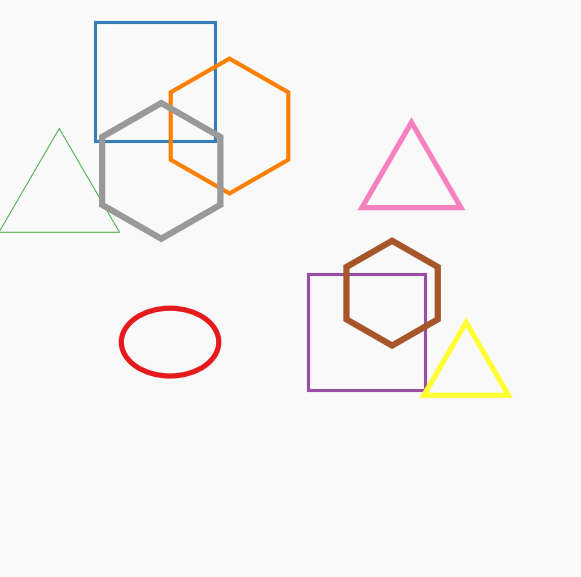[{"shape": "oval", "thickness": 2.5, "radius": 0.42, "center": [0.293, 0.407]}, {"shape": "square", "thickness": 1.5, "radius": 0.51, "center": [0.267, 0.858]}, {"shape": "triangle", "thickness": 0.5, "radius": 0.6, "center": [0.102, 0.657]}, {"shape": "square", "thickness": 1.5, "radius": 0.5, "center": [0.63, 0.424]}, {"shape": "hexagon", "thickness": 2, "radius": 0.58, "center": [0.395, 0.781]}, {"shape": "triangle", "thickness": 2.5, "radius": 0.42, "center": [0.802, 0.357]}, {"shape": "hexagon", "thickness": 3, "radius": 0.45, "center": [0.675, 0.491]}, {"shape": "triangle", "thickness": 2.5, "radius": 0.49, "center": [0.708, 0.689]}, {"shape": "hexagon", "thickness": 3, "radius": 0.59, "center": [0.277, 0.703]}]